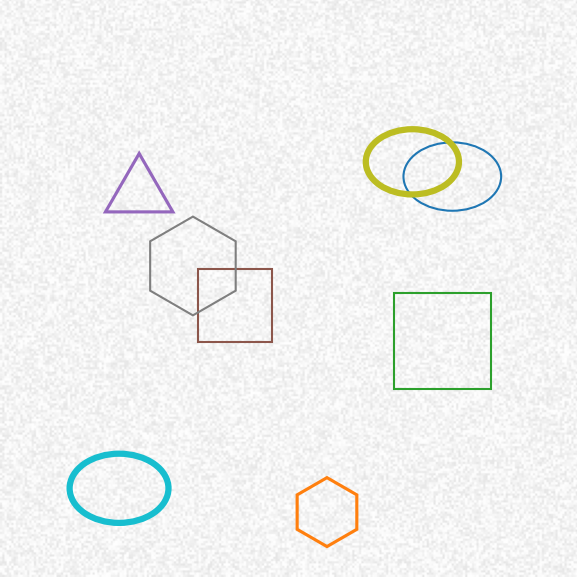[{"shape": "oval", "thickness": 1, "radius": 0.42, "center": [0.783, 0.693]}, {"shape": "hexagon", "thickness": 1.5, "radius": 0.3, "center": [0.566, 0.112]}, {"shape": "square", "thickness": 1, "radius": 0.42, "center": [0.766, 0.409]}, {"shape": "triangle", "thickness": 1.5, "radius": 0.34, "center": [0.241, 0.666]}, {"shape": "square", "thickness": 1, "radius": 0.32, "center": [0.407, 0.47]}, {"shape": "hexagon", "thickness": 1, "radius": 0.43, "center": [0.334, 0.539]}, {"shape": "oval", "thickness": 3, "radius": 0.4, "center": [0.714, 0.719]}, {"shape": "oval", "thickness": 3, "radius": 0.43, "center": [0.206, 0.154]}]